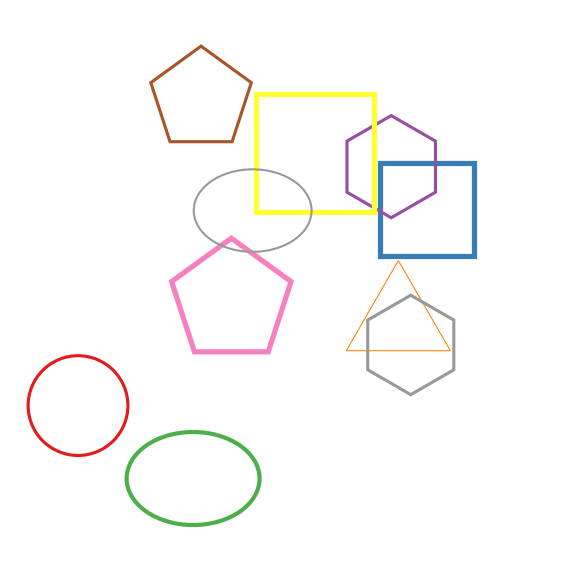[{"shape": "circle", "thickness": 1.5, "radius": 0.43, "center": [0.135, 0.297]}, {"shape": "square", "thickness": 2.5, "radius": 0.4, "center": [0.739, 0.636]}, {"shape": "oval", "thickness": 2, "radius": 0.58, "center": [0.334, 0.171]}, {"shape": "hexagon", "thickness": 1.5, "radius": 0.44, "center": [0.677, 0.711]}, {"shape": "triangle", "thickness": 0.5, "radius": 0.52, "center": [0.69, 0.444]}, {"shape": "square", "thickness": 2.5, "radius": 0.51, "center": [0.545, 0.735]}, {"shape": "pentagon", "thickness": 1.5, "radius": 0.46, "center": [0.348, 0.828]}, {"shape": "pentagon", "thickness": 2.5, "radius": 0.54, "center": [0.401, 0.478]}, {"shape": "hexagon", "thickness": 1.5, "radius": 0.43, "center": [0.711, 0.402]}, {"shape": "oval", "thickness": 1, "radius": 0.51, "center": [0.438, 0.635]}]